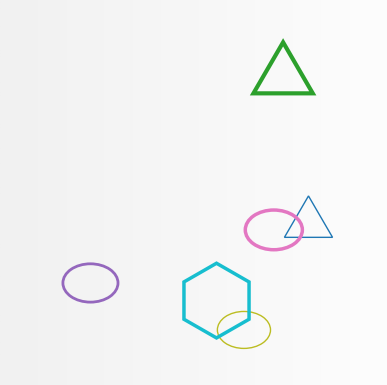[{"shape": "triangle", "thickness": 1, "radius": 0.36, "center": [0.796, 0.419]}, {"shape": "triangle", "thickness": 3, "radius": 0.44, "center": [0.731, 0.802]}, {"shape": "oval", "thickness": 2, "radius": 0.36, "center": [0.233, 0.265]}, {"shape": "oval", "thickness": 2.5, "radius": 0.37, "center": [0.707, 0.403]}, {"shape": "oval", "thickness": 1, "radius": 0.34, "center": [0.63, 0.143]}, {"shape": "hexagon", "thickness": 2.5, "radius": 0.48, "center": [0.559, 0.219]}]